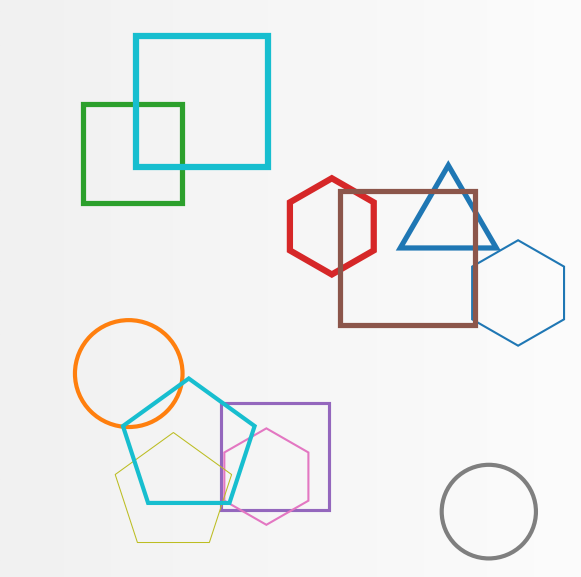[{"shape": "triangle", "thickness": 2.5, "radius": 0.48, "center": [0.771, 0.617]}, {"shape": "hexagon", "thickness": 1, "radius": 0.46, "center": [0.891, 0.492]}, {"shape": "circle", "thickness": 2, "radius": 0.46, "center": [0.221, 0.352]}, {"shape": "square", "thickness": 2.5, "radius": 0.43, "center": [0.227, 0.733]}, {"shape": "hexagon", "thickness": 3, "radius": 0.42, "center": [0.571, 0.607]}, {"shape": "square", "thickness": 1.5, "radius": 0.46, "center": [0.473, 0.209]}, {"shape": "square", "thickness": 2.5, "radius": 0.58, "center": [0.701, 0.552]}, {"shape": "hexagon", "thickness": 1, "radius": 0.42, "center": [0.458, 0.174]}, {"shape": "circle", "thickness": 2, "radius": 0.41, "center": [0.841, 0.113]}, {"shape": "pentagon", "thickness": 0.5, "radius": 0.53, "center": [0.298, 0.145]}, {"shape": "square", "thickness": 3, "radius": 0.57, "center": [0.348, 0.823]}, {"shape": "pentagon", "thickness": 2, "radius": 0.6, "center": [0.325, 0.225]}]